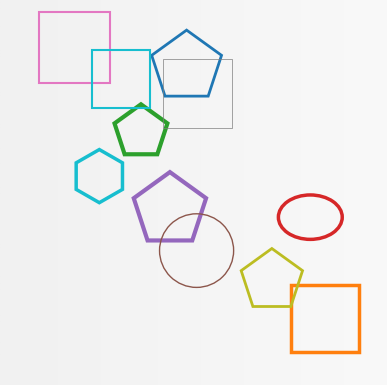[{"shape": "pentagon", "thickness": 2, "radius": 0.47, "center": [0.482, 0.827]}, {"shape": "square", "thickness": 2.5, "radius": 0.43, "center": [0.839, 0.172]}, {"shape": "pentagon", "thickness": 3, "radius": 0.36, "center": [0.364, 0.657]}, {"shape": "oval", "thickness": 2.5, "radius": 0.41, "center": [0.801, 0.436]}, {"shape": "pentagon", "thickness": 3, "radius": 0.49, "center": [0.438, 0.455]}, {"shape": "circle", "thickness": 1, "radius": 0.48, "center": [0.507, 0.349]}, {"shape": "square", "thickness": 1.5, "radius": 0.46, "center": [0.192, 0.877]}, {"shape": "square", "thickness": 0.5, "radius": 0.44, "center": [0.51, 0.757]}, {"shape": "pentagon", "thickness": 2, "radius": 0.42, "center": [0.702, 0.271]}, {"shape": "square", "thickness": 1.5, "radius": 0.37, "center": [0.313, 0.795]}, {"shape": "hexagon", "thickness": 2.5, "radius": 0.34, "center": [0.256, 0.543]}]